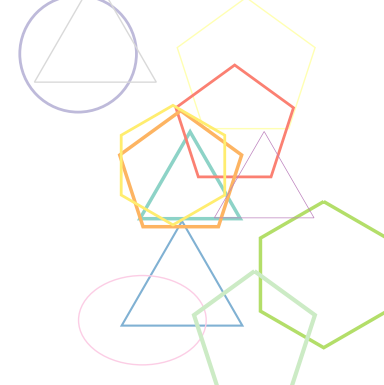[{"shape": "triangle", "thickness": 2.5, "radius": 0.75, "center": [0.494, 0.507]}, {"shape": "pentagon", "thickness": 1, "radius": 0.94, "center": [0.639, 0.818]}, {"shape": "circle", "thickness": 2, "radius": 0.76, "center": [0.203, 0.86]}, {"shape": "pentagon", "thickness": 2, "radius": 0.8, "center": [0.61, 0.67]}, {"shape": "triangle", "thickness": 1.5, "radius": 0.9, "center": [0.473, 0.245]}, {"shape": "pentagon", "thickness": 2.5, "radius": 0.83, "center": [0.469, 0.546]}, {"shape": "hexagon", "thickness": 2.5, "radius": 0.95, "center": [0.841, 0.287]}, {"shape": "oval", "thickness": 1, "radius": 0.83, "center": [0.37, 0.168]}, {"shape": "triangle", "thickness": 1, "radius": 0.91, "center": [0.248, 0.878]}, {"shape": "triangle", "thickness": 0.5, "radius": 0.75, "center": [0.686, 0.509]}, {"shape": "pentagon", "thickness": 3, "radius": 0.83, "center": [0.661, 0.131]}, {"shape": "hexagon", "thickness": 2, "radius": 0.78, "center": [0.449, 0.571]}]